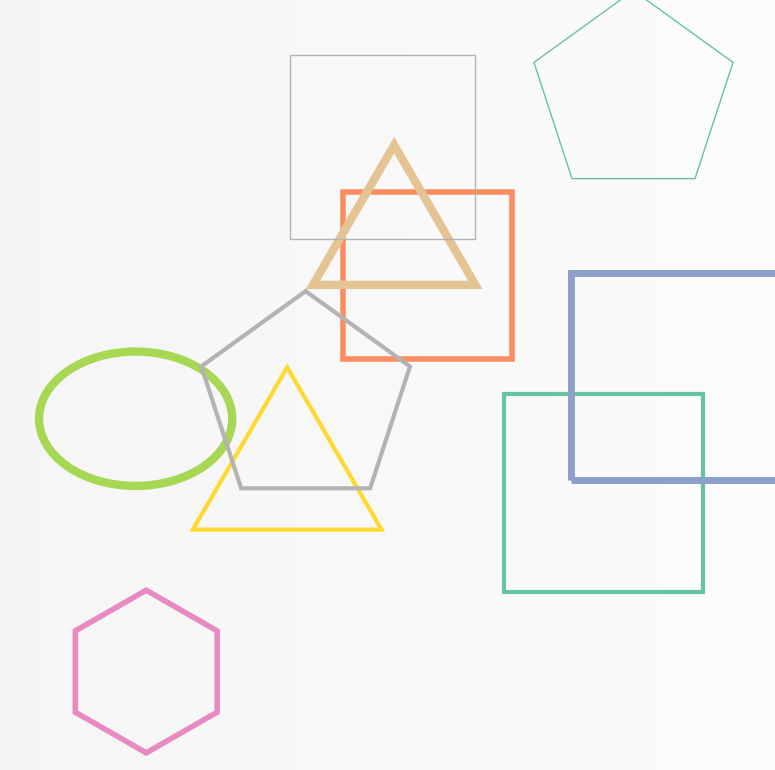[{"shape": "square", "thickness": 1.5, "radius": 0.64, "center": [0.779, 0.36]}, {"shape": "pentagon", "thickness": 0.5, "radius": 0.68, "center": [0.817, 0.877]}, {"shape": "square", "thickness": 2, "radius": 0.55, "center": [0.551, 0.642]}, {"shape": "square", "thickness": 2.5, "radius": 0.67, "center": [0.871, 0.511]}, {"shape": "hexagon", "thickness": 2, "radius": 0.53, "center": [0.189, 0.128]}, {"shape": "oval", "thickness": 3, "radius": 0.62, "center": [0.175, 0.456]}, {"shape": "triangle", "thickness": 1.5, "radius": 0.7, "center": [0.371, 0.382]}, {"shape": "triangle", "thickness": 3, "radius": 0.61, "center": [0.509, 0.691]}, {"shape": "pentagon", "thickness": 1.5, "radius": 0.71, "center": [0.394, 0.48]}, {"shape": "square", "thickness": 0.5, "radius": 0.6, "center": [0.494, 0.809]}]